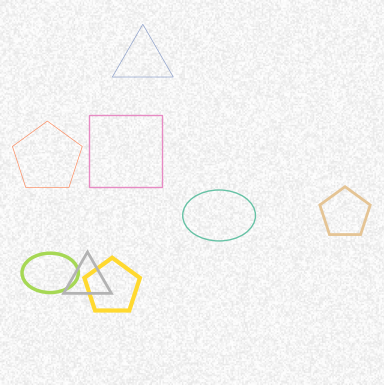[{"shape": "oval", "thickness": 1, "radius": 0.47, "center": [0.569, 0.44]}, {"shape": "pentagon", "thickness": 0.5, "radius": 0.48, "center": [0.123, 0.59]}, {"shape": "triangle", "thickness": 0.5, "radius": 0.46, "center": [0.371, 0.846]}, {"shape": "square", "thickness": 1, "radius": 0.47, "center": [0.327, 0.608]}, {"shape": "oval", "thickness": 2.5, "radius": 0.37, "center": [0.13, 0.291]}, {"shape": "pentagon", "thickness": 3, "radius": 0.38, "center": [0.291, 0.255]}, {"shape": "pentagon", "thickness": 2, "radius": 0.34, "center": [0.896, 0.446]}, {"shape": "triangle", "thickness": 2, "radius": 0.36, "center": [0.227, 0.274]}]